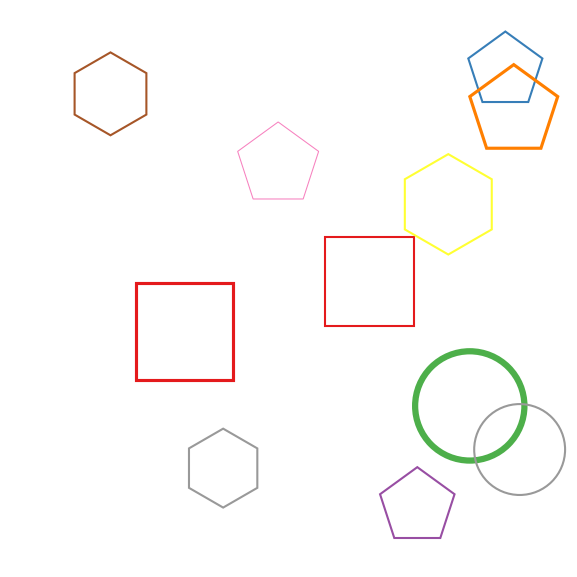[{"shape": "square", "thickness": 1.5, "radius": 0.42, "center": [0.319, 0.425]}, {"shape": "square", "thickness": 1, "radius": 0.39, "center": [0.64, 0.511]}, {"shape": "pentagon", "thickness": 1, "radius": 0.34, "center": [0.875, 0.877]}, {"shape": "circle", "thickness": 3, "radius": 0.47, "center": [0.813, 0.296]}, {"shape": "pentagon", "thickness": 1, "radius": 0.34, "center": [0.723, 0.122]}, {"shape": "pentagon", "thickness": 1.5, "radius": 0.4, "center": [0.89, 0.807]}, {"shape": "hexagon", "thickness": 1, "radius": 0.43, "center": [0.776, 0.645]}, {"shape": "hexagon", "thickness": 1, "radius": 0.36, "center": [0.191, 0.837]}, {"shape": "pentagon", "thickness": 0.5, "radius": 0.37, "center": [0.482, 0.714]}, {"shape": "hexagon", "thickness": 1, "radius": 0.34, "center": [0.386, 0.189]}, {"shape": "circle", "thickness": 1, "radius": 0.39, "center": [0.9, 0.221]}]